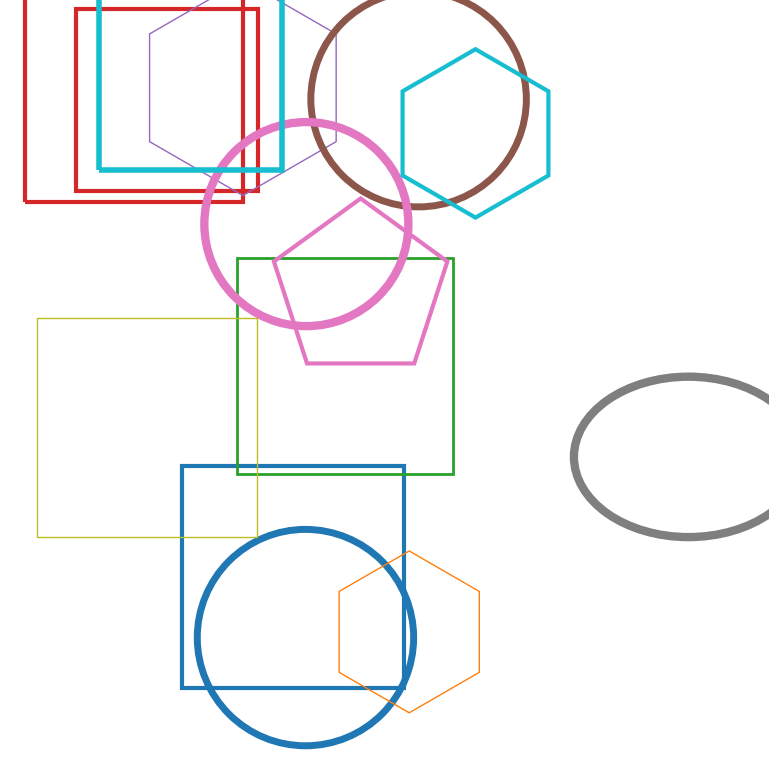[{"shape": "square", "thickness": 1.5, "radius": 0.72, "center": [0.381, 0.25]}, {"shape": "circle", "thickness": 2.5, "radius": 0.7, "center": [0.397, 0.172]}, {"shape": "hexagon", "thickness": 0.5, "radius": 0.53, "center": [0.531, 0.179]}, {"shape": "square", "thickness": 1, "radius": 0.7, "center": [0.448, 0.525]}, {"shape": "square", "thickness": 1.5, "radius": 0.59, "center": [0.216, 0.871]}, {"shape": "square", "thickness": 1.5, "radius": 0.71, "center": [0.174, 0.88]}, {"shape": "hexagon", "thickness": 0.5, "radius": 0.7, "center": [0.315, 0.886]}, {"shape": "circle", "thickness": 2.5, "radius": 0.7, "center": [0.544, 0.871]}, {"shape": "pentagon", "thickness": 1.5, "radius": 0.59, "center": [0.468, 0.624]}, {"shape": "circle", "thickness": 3, "radius": 0.66, "center": [0.398, 0.709]}, {"shape": "oval", "thickness": 3, "radius": 0.74, "center": [0.894, 0.407]}, {"shape": "square", "thickness": 0.5, "radius": 0.71, "center": [0.191, 0.445]}, {"shape": "hexagon", "thickness": 1.5, "radius": 0.55, "center": [0.618, 0.827]}, {"shape": "square", "thickness": 2, "radius": 0.59, "center": [0.248, 0.897]}]